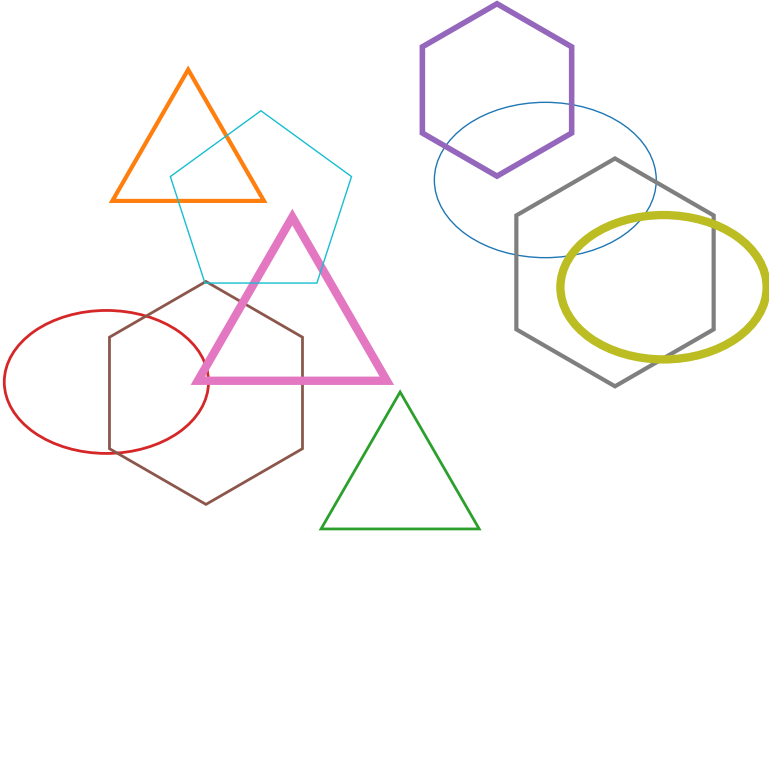[{"shape": "oval", "thickness": 0.5, "radius": 0.72, "center": [0.708, 0.766]}, {"shape": "triangle", "thickness": 1.5, "radius": 0.57, "center": [0.244, 0.796]}, {"shape": "triangle", "thickness": 1, "radius": 0.59, "center": [0.52, 0.372]}, {"shape": "oval", "thickness": 1, "radius": 0.66, "center": [0.138, 0.504]}, {"shape": "hexagon", "thickness": 2, "radius": 0.56, "center": [0.645, 0.883]}, {"shape": "hexagon", "thickness": 1, "radius": 0.72, "center": [0.267, 0.49]}, {"shape": "triangle", "thickness": 3, "radius": 0.71, "center": [0.38, 0.576]}, {"shape": "hexagon", "thickness": 1.5, "radius": 0.74, "center": [0.799, 0.646]}, {"shape": "oval", "thickness": 3, "radius": 0.67, "center": [0.862, 0.627]}, {"shape": "pentagon", "thickness": 0.5, "radius": 0.62, "center": [0.339, 0.732]}]